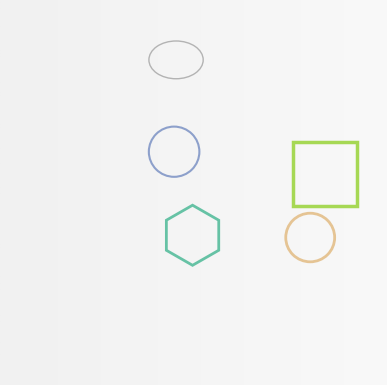[{"shape": "hexagon", "thickness": 2, "radius": 0.39, "center": [0.497, 0.389]}, {"shape": "circle", "thickness": 1.5, "radius": 0.33, "center": [0.449, 0.606]}, {"shape": "square", "thickness": 2.5, "radius": 0.41, "center": [0.839, 0.549]}, {"shape": "circle", "thickness": 2, "radius": 0.32, "center": [0.801, 0.383]}, {"shape": "oval", "thickness": 1, "radius": 0.35, "center": [0.454, 0.844]}]